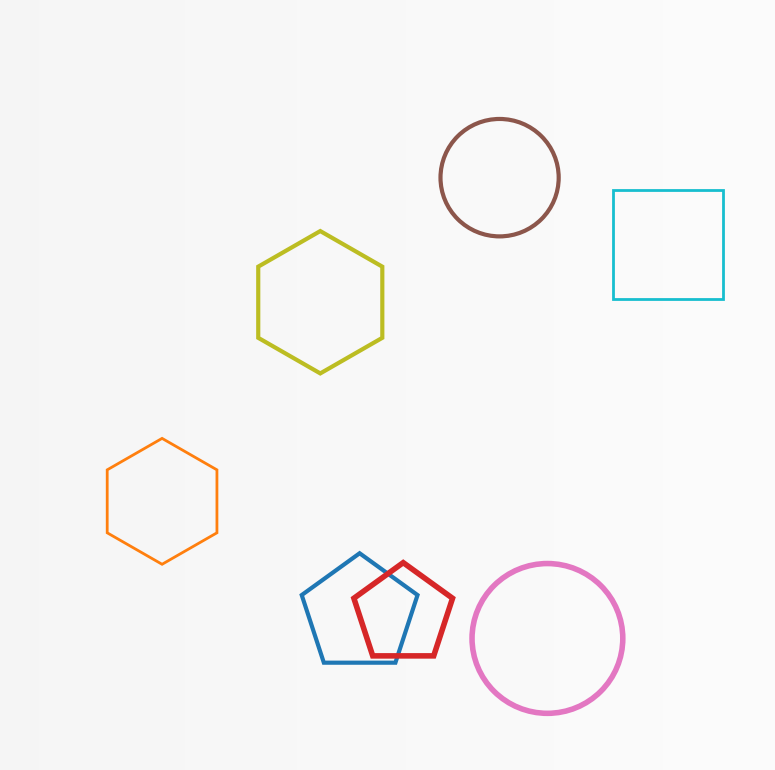[{"shape": "pentagon", "thickness": 1.5, "radius": 0.39, "center": [0.464, 0.203]}, {"shape": "hexagon", "thickness": 1, "radius": 0.41, "center": [0.209, 0.349]}, {"shape": "pentagon", "thickness": 2, "radius": 0.33, "center": [0.52, 0.202]}, {"shape": "circle", "thickness": 1.5, "radius": 0.38, "center": [0.645, 0.769]}, {"shape": "circle", "thickness": 2, "radius": 0.49, "center": [0.706, 0.171]}, {"shape": "hexagon", "thickness": 1.5, "radius": 0.46, "center": [0.413, 0.607]}, {"shape": "square", "thickness": 1, "radius": 0.36, "center": [0.862, 0.683]}]